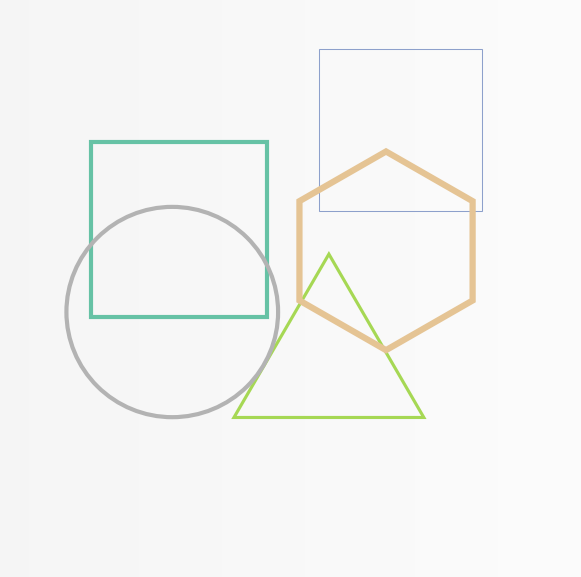[{"shape": "square", "thickness": 2, "radius": 0.76, "center": [0.308, 0.602]}, {"shape": "square", "thickness": 0.5, "radius": 0.7, "center": [0.689, 0.774]}, {"shape": "triangle", "thickness": 1.5, "radius": 0.94, "center": [0.566, 0.371]}, {"shape": "hexagon", "thickness": 3, "radius": 0.86, "center": [0.664, 0.565]}, {"shape": "circle", "thickness": 2, "radius": 0.91, "center": [0.296, 0.459]}]